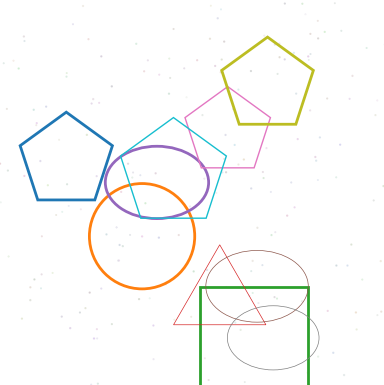[{"shape": "pentagon", "thickness": 2, "radius": 0.63, "center": [0.172, 0.583]}, {"shape": "circle", "thickness": 2, "radius": 0.68, "center": [0.369, 0.386]}, {"shape": "square", "thickness": 2, "radius": 0.7, "center": [0.659, 0.116]}, {"shape": "triangle", "thickness": 0.5, "radius": 0.69, "center": [0.571, 0.226]}, {"shape": "oval", "thickness": 2, "radius": 0.67, "center": [0.408, 0.526]}, {"shape": "oval", "thickness": 0.5, "radius": 0.67, "center": [0.668, 0.256]}, {"shape": "pentagon", "thickness": 1, "radius": 0.58, "center": [0.591, 0.658]}, {"shape": "oval", "thickness": 0.5, "radius": 0.6, "center": [0.71, 0.123]}, {"shape": "pentagon", "thickness": 2, "radius": 0.63, "center": [0.695, 0.778]}, {"shape": "pentagon", "thickness": 1, "radius": 0.72, "center": [0.451, 0.55]}]